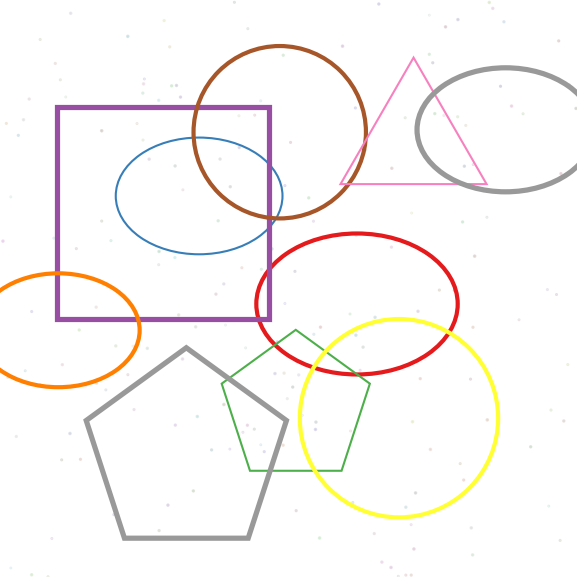[{"shape": "oval", "thickness": 2, "radius": 0.87, "center": [0.618, 0.473]}, {"shape": "oval", "thickness": 1, "radius": 0.72, "center": [0.345, 0.66]}, {"shape": "pentagon", "thickness": 1, "radius": 0.67, "center": [0.512, 0.293]}, {"shape": "square", "thickness": 2.5, "radius": 0.92, "center": [0.282, 0.631]}, {"shape": "oval", "thickness": 2, "radius": 0.7, "center": [0.101, 0.427]}, {"shape": "circle", "thickness": 2, "radius": 0.86, "center": [0.691, 0.275]}, {"shape": "circle", "thickness": 2, "radius": 0.75, "center": [0.484, 0.77]}, {"shape": "triangle", "thickness": 1, "radius": 0.73, "center": [0.716, 0.753]}, {"shape": "oval", "thickness": 2.5, "radius": 0.77, "center": [0.876, 0.774]}, {"shape": "pentagon", "thickness": 2.5, "radius": 0.91, "center": [0.323, 0.215]}]